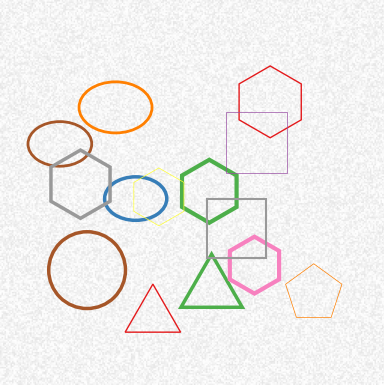[{"shape": "hexagon", "thickness": 1, "radius": 0.47, "center": [0.702, 0.735]}, {"shape": "triangle", "thickness": 1, "radius": 0.42, "center": [0.397, 0.179]}, {"shape": "oval", "thickness": 2.5, "radius": 0.4, "center": [0.352, 0.484]}, {"shape": "triangle", "thickness": 2.5, "radius": 0.46, "center": [0.55, 0.248]}, {"shape": "hexagon", "thickness": 3, "radius": 0.41, "center": [0.544, 0.503]}, {"shape": "square", "thickness": 0.5, "radius": 0.4, "center": [0.665, 0.63]}, {"shape": "oval", "thickness": 2, "radius": 0.47, "center": [0.3, 0.721]}, {"shape": "pentagon", "thickness": 0.5, "radius": 0.38, "center": [0.815, 0.238]}, {"shape": "hexagon", "thickness": 0.5, "radius": 0.38, "center": [0.413, 0.489]}, {"shape": "oval", "thickness": 2, "radius": 0.41, "center": [0.155, 0.626]}, {"shape": "circle", "thickness": 2.5, "radius": 0.5, "center": [0.226, 0.298]}, {"shape": "hexagon", "thickness": 3, "radius": 0.37, "center": [0.661, 0.311]}, {"shape": "hexagon", "thickness": 2.5, "radius": 0.44, "center": [0.209, 0.522]}, {"shape": "square", "thickness": 1.5, "radius": 0.38, "center": [0.614, 0.406]}]